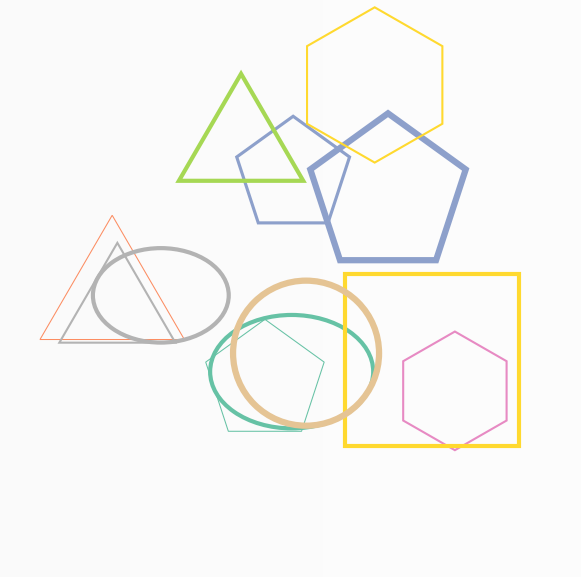[{"shape": "pentagon", "thickness": 0.5, "radius": 0.54, "center": [0.456, 0.339]}, {"shape": "oval", "thickness": 2, "radius": 0.7, "center": [0.502, 0.356]}, {"shape": "triangle", "thickness": 0.5, "radius": 0.72, "center": [0.193, 0.483]}, {"shape": "pentagon", "thickness": 1.5, "radius": 0.51, "center": [0.504, 0.696]}, {"shape": "pentagon", "thickness": 3, "radius": 0.7, "center": [0.668, 0.662]}, {"shape": "hexagon", "thickness": 1, "radius": 0.51, "center": [0.783, 0.322]}, {"shape": "triangle", "thickness": 2, "radius": 0.62, "center": [0.415, 0.748]}, {"shape": "square", "thickness": 2, "radius": 0.75, "center": [0.743, 0.375]}, {"shape": "hexagon", "thickness": 1, "radius": 0.67, "center": [0.645, 0.852]}, {"shape": "circle", "thickness": 3, "radius": 0.63, "center": [0.527, 0.388]}, {"shape": "triangle", "thickness": 1, "radius": 0.58, "center": [0.202, 0.463]}, {"shape": "oval", "thickness": 2, "radius": 0.58, "center": [0.277, 0.488]}]